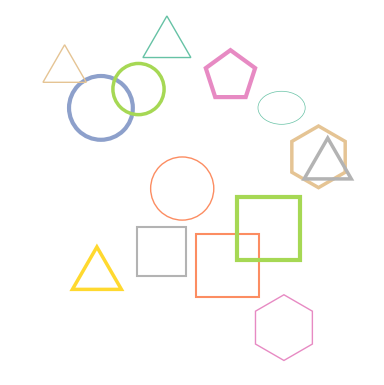[{"shape": "triangle", "thickness": 1, "radius": 0.36, "center": [0.433, 0.887]}, {"shape": "oval", "thickness": 0.5, "radius": 0.31, "center": [0.731, 0.72]}, {"shape": "square", "thickness": 1.5, "radius": 0.41, "center": [0.59, 0.311]}, {"shape": "circle", "thickness": 1, "radius": 0.41, "center": [0.473, 0.51]}, {"shape": "circle", "thickness": 3, "radius": 0.41, "center": [0.262, 0.72]}, {"shape": "hexagon", "thickness": 1, "radius": 0.43, "center": [0.737, 0.149]}, {"shape": "pentagon", "thickness": 3, "radius": 0.34, "center": [0.599, 0.802]}, {"shape": "square", "thickness": 3, "radius": 0.41, "center": [0.698, 0.407]}, {"shape": "circle", "thickness": 2.5, "radius": 0.33, "center": [0.36, 0.769]}, {"shape": "triangle", "thickness": 2.5, "radius": 0.37, "center": [0.252, 0.285]}, {"shape": "hexagon", "thickness": 2.5, "radius": 0.4, "center": [0.827, 0.593]}, {"shape": "triangle", "thickness": 1, "radius": 0.32, "center": [0.168, 0.819]}, {"shape": "triangle", "thickness": 2.5, "radius": 0.35, "center": [0.851, 0.571]}, {"shape": "square", "thickness": 1.5, "radius": 0.32, "center": [0.42, 0.347]}]